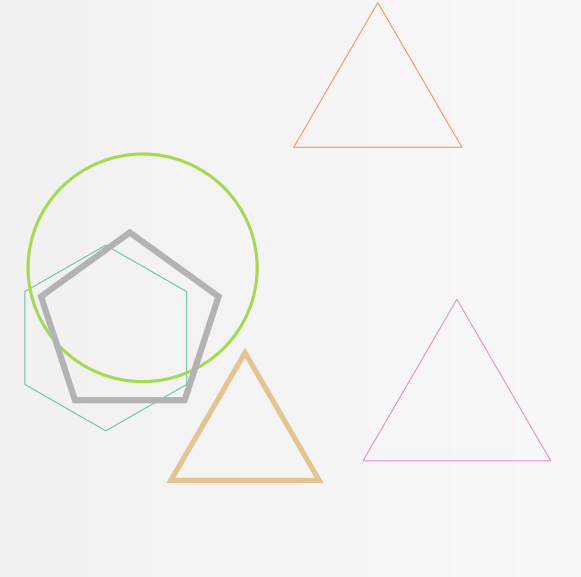[{"shape": "hexagon", "thickness": 0.5, "radius": 0.8, "center": [0.182, 0.414]}, {"shape": "triangle", "thickness": 0.5, "radius": 0.84, "center": [0.65, 0.828]}, {"shape": "triangle", "thickness": 0.5, "radius": 0.93, "center": [0.786, 0.294]}, {"shape": "circle", "thickness": 1.5, "radius": 0.99, "center": [0.245, 0.535]}, {"shape": "triangle", "thickness": 2.5, "radius": 0.74, "center": [0.422, 0.241]}, {"shape": "pentagon", "thickness": 3, "radius": 0.8, "center": [0.223, 0.436]}]